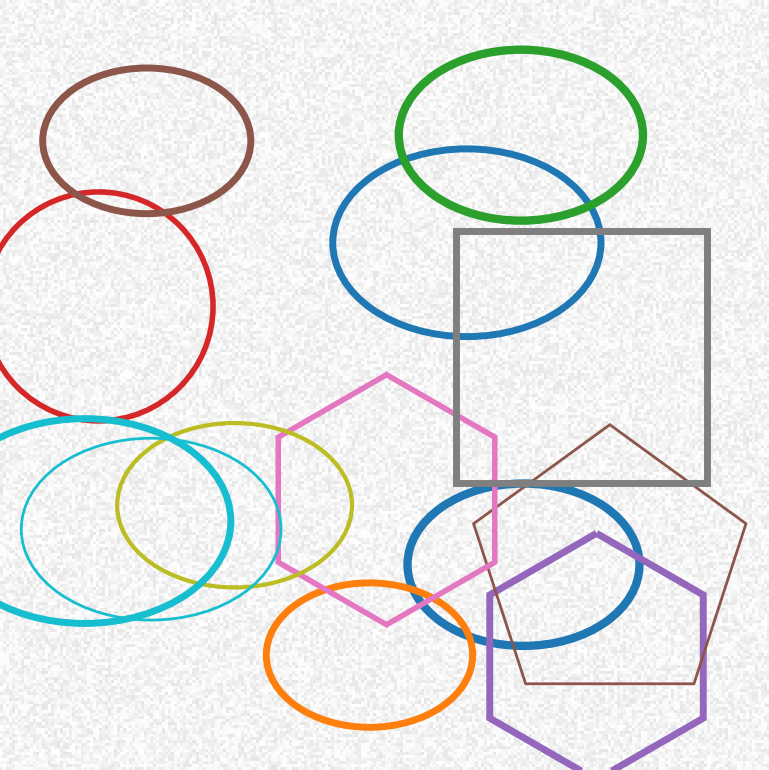[{"shape": "oval", "thickness": 3, "radius": 0.75, "center": [0.68, 0.267]}, {"shape": "oval", "thickness": 2.5, "radius": 0.87, "center": [0.606, 0.685]}, {"shape": "oval", "thickness": 2.5, "radius": 0.67, "center": [0.48, 0.149]}, {"shape": "oval", "thickness": 3, "radius": 0.79, "center": [0.676, 0.824]}, {"shape": "circle", "thickness": 2, "radius": 0.74, "center": [0.128, 0.602]}, {"shape": "hexagon", "thickness": 2.5, "radius": 0.8, "center": [0.775, 0.147]}, {"shape": "oval", "thickness": 2.5, "radius": 0.68, "center": [0.191, 0.817]}, {"shape": "pentagon", "thickness": 1, "radius": 0.93, "center": [0.792, 0.262]}, {"shape": "hexagon", "thickness": 2, "radius": 0.81, "center": [0.502, 0.351]}, {"shape": "square", "thickness": 2.5, "radius": 0.82, "center": [0.755, 0.536]}, {"shape": "oval", "thickness": 1.5, "radius": 0.76, "center": [0.305, 0.344]}, {"shape": "oval", "thickness": 1, "radius": 0.84, "center": [0.196, 0.313]}, {"shape": "oval", "thickness": 2.5, "radius": 0.95, "center": [0.11, 0.323]}]